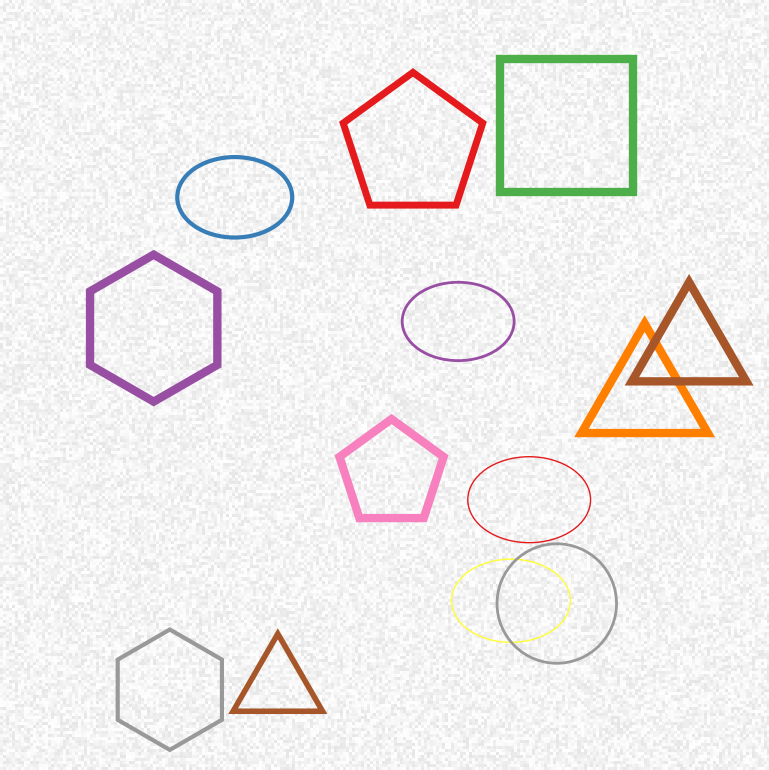[{"shape": "pentagon", "thickness": 2.5, "radius": 0.48, "center": [0.536, 0.811]}, {"shape": "oval", "thickness": 0.5, "radius": 0.4, "center": [0.687, 0.351]}, {"shape": "oval", "thickness": 1.5, "radius": 0.37, "center": [0.305, 0.744]}, {"shape": "square", "thickness": 3, "radius": 0.43, "center": [0.736, 0.837]}, {"shape": "hexagon", "thickness": 3, "radius": 0.48, "center": [0.2, 0.574]}, {"shape": "oval", "thickness": 1, "radius": 0.36, "center": [0.595, 0.583]}, {"shape": "triangle", "thickness": 3, "radius": 0.47, "center": [0.837, 0.485]}, {"shape": "oval", "thickness": 0.5, "radius": 0.39, "center": [0.664, 0.22]}, {"shape": "triangle", "thickness": 3, "radius": 0.43, "center": [0.895, 0.548]}, {"shape": "triangle", "thickness": 2, "radius": 0.34, "center": [0.361, 0.11]}, {"shape": "pentagon", "thickness": 3, "radius": 0.36, "center": [0.508, 0.385]}, {"shape": "hexagon", "thickness": 1.5, "radius": 0.39, "center": [0.221, 0.104]}, {"shape": "circle", "thickness": 1, "radius": 0.39, "center": [0.723, 0.216]}]